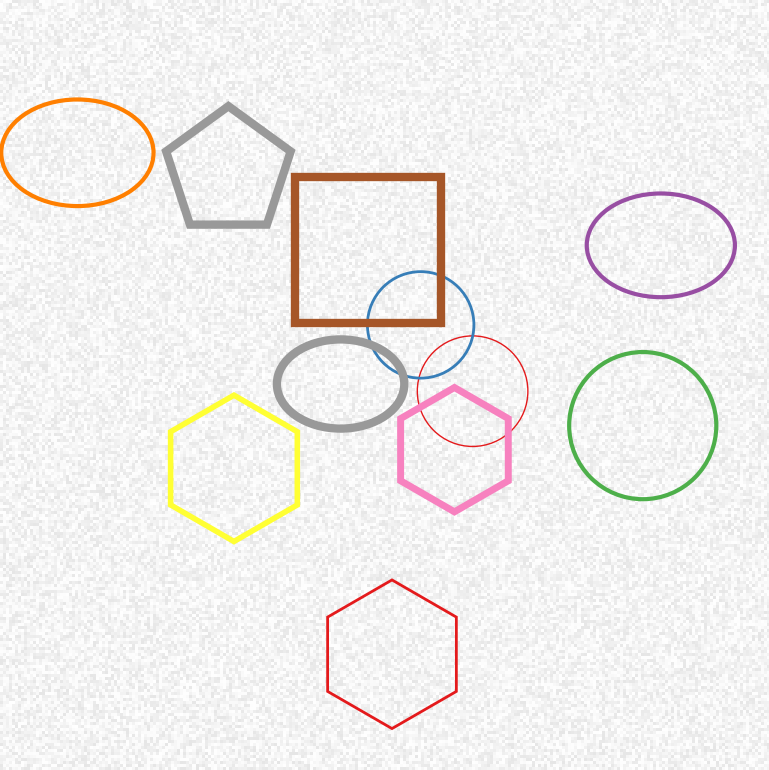[{"shape": "circle", "thickness": 0.5, "radius": 0.36, "center": [0.614, 0.492]}, {"shape": "hexagon", "thickness": 1, "radius": 0.48, "center": [0.509, 0.15]}, {"shape": "circle", "thickness": 1, "radius": 0.35, "center": [0.546, 0.578]}, {"shape": "circle", "thickness": 1.5, "radius": 0.48, "center": [0.835, 0.447]}, {"shape": "oval", "thickness": 1.5, "radius": 0.48, "center": [0.858, 0.681]}, {"shape": "oval", "thickness": 1.5, "radius": 0.49, "center": [0.101, 0.802]}, {"shape": "hexagon", "thickness": 2, "radius": 0.47, "center": [0.304, 0.392]}, {"shape": "square", "thickness": 3, "radius": 0.47, "center": [0.478, 0.675]}, {"shape": "hexagon", "thickness": 2.5, "radius": 0.4, "center": [0.59, 0.416]}, {"shape": "oval", "thickness": 3, "radius": 0.41, "center": [0.442, 0.501]}, {"shape": "pentagon", "thickness": 3, "radius": 0.43, "center": [0.297, 0.777]}]